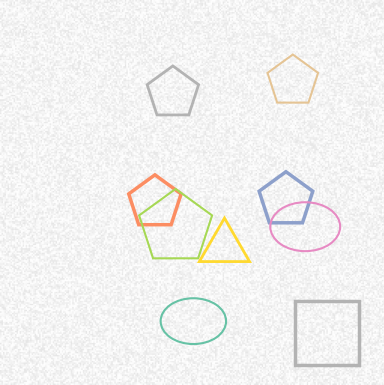[{"shape": "oval", "thickness": 1.5, "radius": 0.42, "center": [0.502, 0.166]}, {"shape": "pentagon", "thickness": 2.5, "radius": 0.36, "center": [0.402, 0.474]}, {"shape": "pentagon", "thickness": 2.5, "radius": 0.37, "center": [0.743, 0.481]}, {"shape": "oval", "thickness": 1.5, "radius": 0.45, "center": [0.793, 0.411]}, {"shape": "pentagon", "thickness": 1.5, "radius": 0.5, "center": [0.456, 0.41]}, {"shape": "triangle", "thickness": 2, "radius": 0.38, "center": [0.583, 0.358]}, {"shape": "pentagon", "thickness": 1.5, "radius": 0.35, "center": [0.761, 0.789]}, {"shape": "square", "thickness": 2.5, "radius": 0.42, "center": [0.85, 0.135]}, {"shape": "pentagon", "thickness": 2, "radius": 0.35, "center": [0.449, 0.758]}]